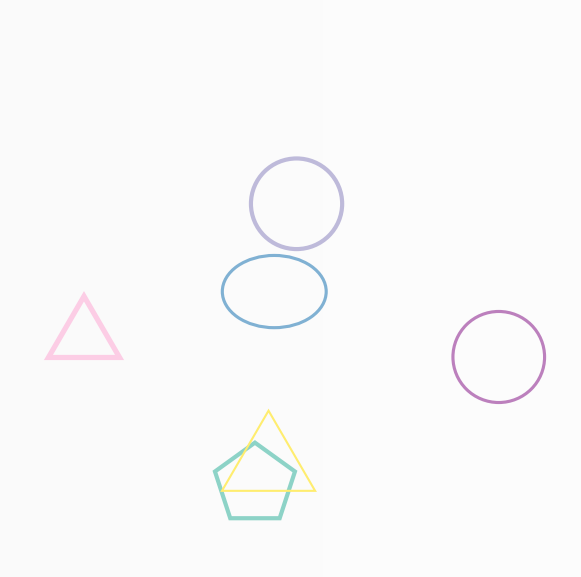[{"shape": "pentagon", "thickness": 2, "radius": 0.36, "center": [0.439, 0.16]}, {"shape": "circle", "thickness": 2, "radius": 0.39, "center": [0.51, 0.646]}, {"shape": "oval", "thickness": 1.5, "radius": 0.45, "center": [0.472, 0.494]}, {"shape": "triangle", "thickness": 2.5, "radius": 0.35, "center": [0.144, 0.415]}, {"shape": "circle", "thickness": 1.5, "radius": 0.39, "center": [0.858, 0.381]}, {"shape": "triangle", "thickness": 1, "radius": 0.46, "center": [0.462, 0.195]}]